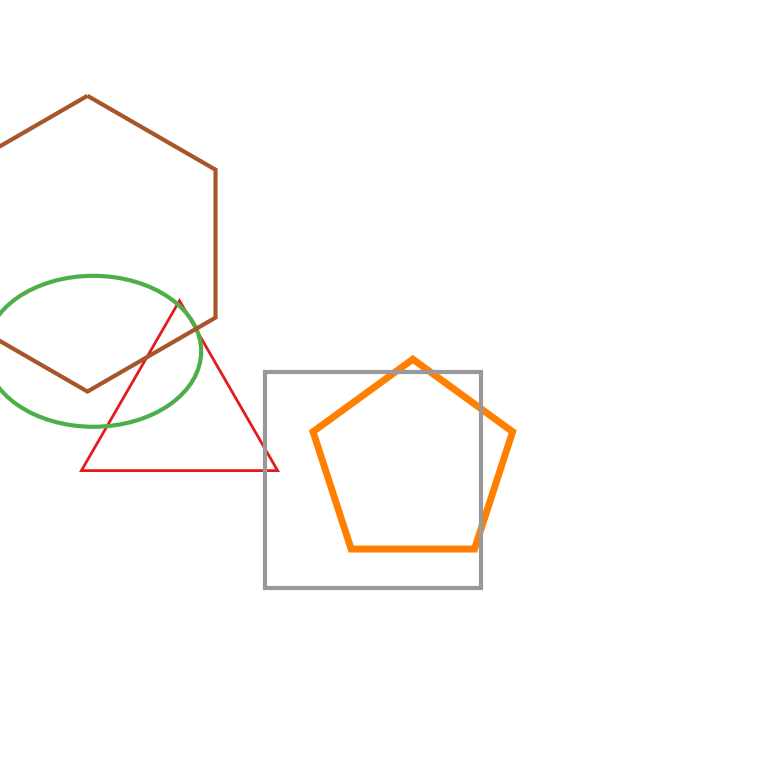[{"shape": "triangle", "thickness": 1, "radius": 0.74, "center": [0.233, 0.462]}, {"shape": "oval", "thickness": 1.5, "radius": 0.7, "center": [0.121, 0.544]}, {"shape": "pentagon", "thickness": 2.5, "radius": 0.68, "center": [0.536, 0.397]}, {"shape": "hexagon", "thickness": 1.5, "radius": 0.96, "center": [0.114, 0.684]}, {"shape": "square", "thickness": 1.5, "radius": 0.7, "center": [0.485, 0.377]}]